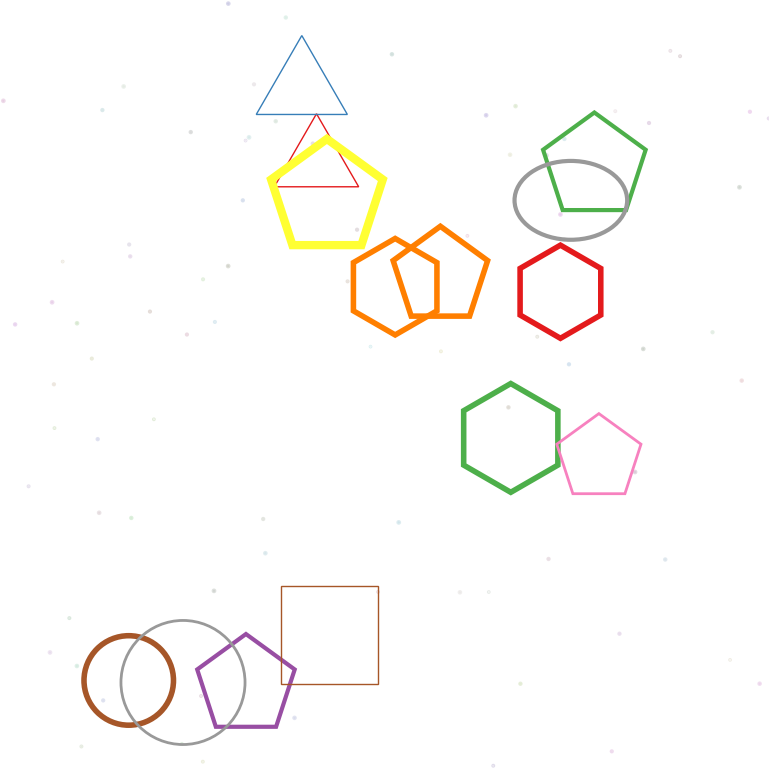[{"shape": "hexagon", "thickness": 2, "radius": 0.3, "center": [0.728, 0.621]}, {"shape": "triangle", "thickness": 0.5, "radius": 0.32, "center": [0.411, 0.789]}, {"shape": "triangle", "thickness": 0.5, "radius": 0.34, "center": [0.392, 0.886]}, {"shape": "hexagon", "thickness": 2, "radius": 0.35, "center": [0.663, 0.431]}, {"shape": "pentagon", "thickness": 1.5, "radius": 0.35, "center": [0.772, 0.784]}, {"shape": "pentagon", "thickness": 1.5, "radius": 0.33, "center": [0.319, 0.11]}, {"shape": "pentagon", "thickness": 2, "radius": 0.32, "center": [0.572, 0.642]}, {"shape": "hexagon", "thickness": 2, "radius": 0.31, "center": [0.513, 0.628]}, {"shape": "pentagon", "thickness": 3, "radius": 0.38, "center": [0.425, 0.743]}, {"shape": "circle", "thickness": 2, "radius": 0.29, "center": [0.167, 0.116]}, {"shape": "square", "thickness": 0.5, "radius": 0.32, "center": [0.428, 0.175]}, {"shape": "pentagon", "thickness": 1, "radius": 0.29, "center": [0.778, 0.405]}, {"shape": "circle", "thickness": 1, "radius": 0.4, "center": [0.238, 0.114]}, {"shape": "oval", "thickness": 1.5, "radius": 0.37, "center": [0.741, 0.74]}]